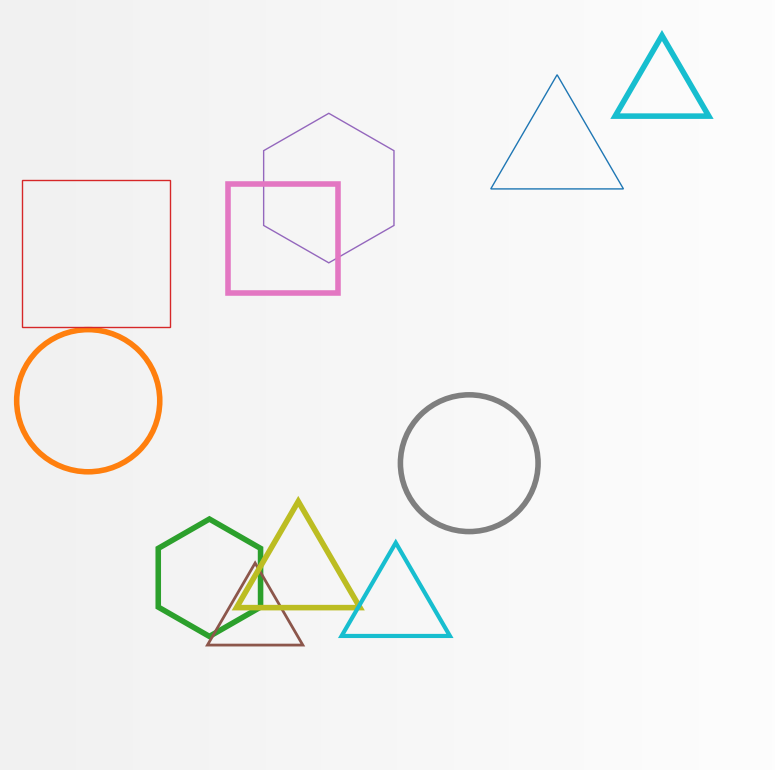[{"shape": "triangle", "thickness": 0.5, "radius": 0.49, "center": [0.719, 0.804]}, {"shape": "circle", "thickness": 2, "radius": 0.46, "center": [0.114, 0.48]}, {"shape": "hexagon", "thickness": 2, "radius": 0.38, "center": [0.27, 0.25]}, {"shape": "square", "thickness": 0.5, "radius": 0.48, "center": [0.124, 0.671]}, {"shape": "hexagon", "thickness": 0.5, "radius": 0.49, "center": [0.424, 0.756]}, {"shape": "triangle", "thickness": 1, "radius": 0.36, "center": [0.329, 0.198]}, {"shape": "square", "thickness": 2, "radius": 0.36, "center": [0.365, 0.69]}, {"shape": "circle", "thickness": 2, "radius": 0.44, "center": [0.605, 0.398]}, {"shape": "triangle", "thickness": 2, "radius": 0.46, "center": [0.385, 0.257]}, {"shape": "triangle", "thickness": 1.5, "radius": 0.4, "center": [0.511, 0.214]}, {"shape": "triangle", "thickness": 2, "radius": 0.35, "center": [0.854, 0.884]}]